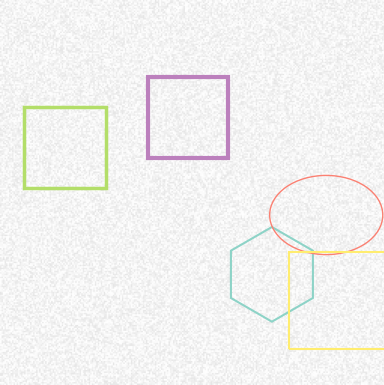[{"shape": "hexagon", "thickness": 1.5, "radius": 0.61, "center": [0.706, 0.287]}, {"shape": "oval", "thickness": 1, "radius": 0.73, "center": [0.847, 0.442]}, {"shape": "square", "thickness": 2.5, "radius": 0.53, "center": [0.169, 0.617]}, {"shape": "square", "thickness": 3, "radius": 0.52, "center": [0.488, 0.696]}, {"shape": "square", "thickness": 1.5, "radius": 0.63, "center": [0.877, 0.219]}]